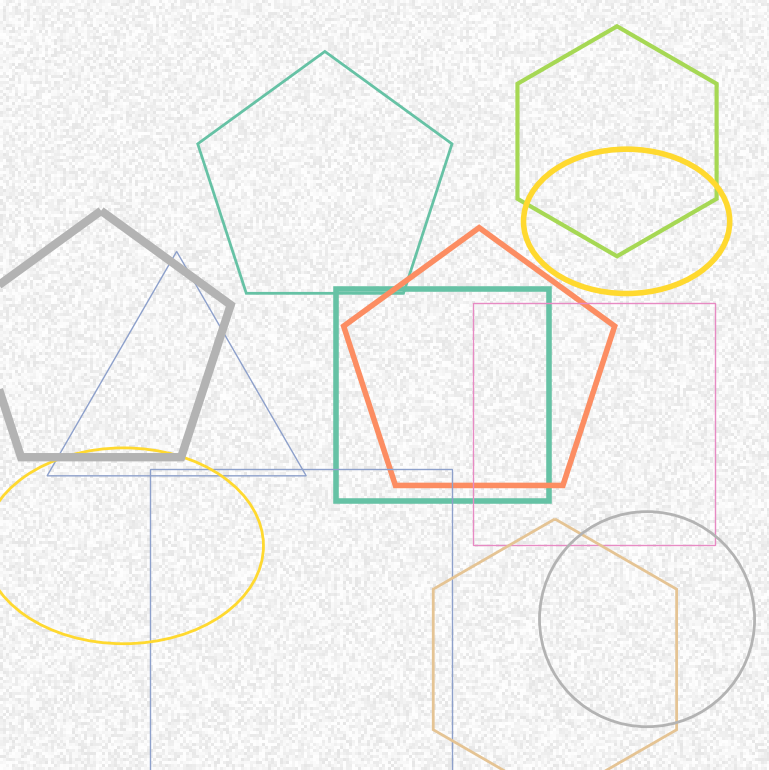[{"shape": "square", "thickness": 2, "radius": 0.69, "center": [0.575, 0.486]}, {"shape": "pentagon", "thickness": 1, "radius": 0.87, "center": [0.422, 0.76]}, {"shape": "pentagon", "thickness": 2, "radius": 0.93, "center": [0.622, 0.519]}, {"shape": "square", "thickness": 0.5, "radius": 0.98, "center": [0.39, 0.195]}, {"shape": "triangle", "thickness": 0.5, "radius": 0.97, "center": [0.229, 0.479]}, {"shape": "square", "thickness": 0.5, "radius": 0.79, "center": [0.771, 0.449]}, {"shape": "hexagon", "thickness": 1.5, "radius": 0.75, "center": [0.801, 0.817]}, {"shape": "oval", "thickness": 2, "radius": 0.67, "center": [0.814, 0.713]}, {"shape": "oval", "thickness": 1, "radius": 0.91, "center": [0.16, 0.291]}, {"shape": "hexagon", "thickness": 1, "radius": 0.91, "center": [0.721, 0.144]}, {"shape": "pentagon", "thickness": 3, "radius": 0.88, "center": [0.131, 0.549]}, {"shape": "circle", "thickness": 1, "radius": 0.7, "center": [0.84, 0.196]}]